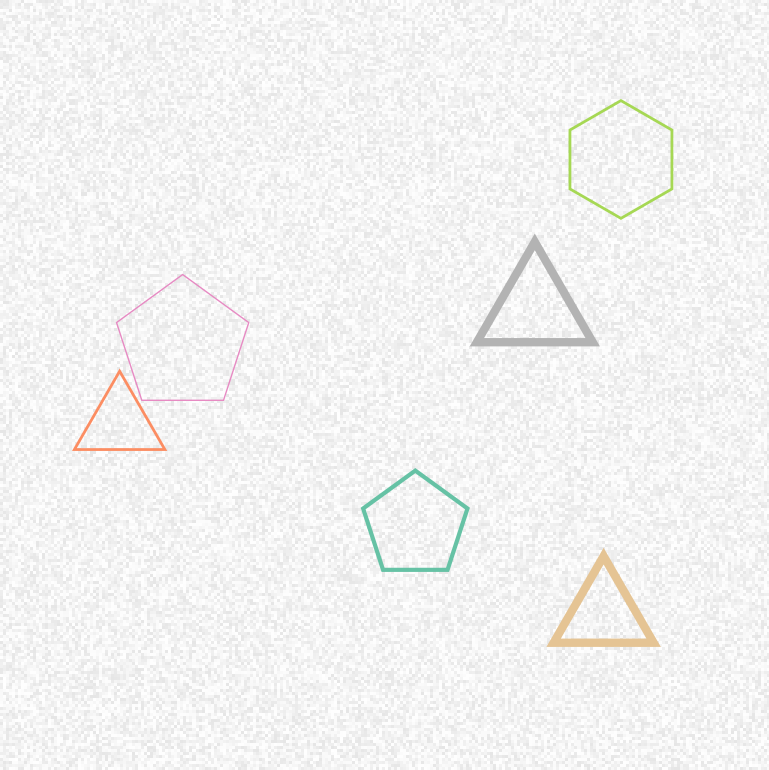[{"shape": "pentagon", "thickness": 1.5, "radius": 0.36, "center": [0.539, 0.318]}, {"shape": "triangle", "thickness": 1, "radius": 0.34, "center": [0.155, 0.45]}, {"shape": "pentagon", "thickness": 0.5, "radius": 0.45, "center": [0.237, 0.553]}, {"shape": "hexagon", "thickness": 1, "radius": 0.38, "center": [0.806, 0.793]}, {"shape": "triangle", "thickness": 3, "radius": 0.37, "center": [0.784, 0.203]}, {"shape": "triangle", "thickness": 3, "radius": 0.43, "center": [0.695, 0.599]}]